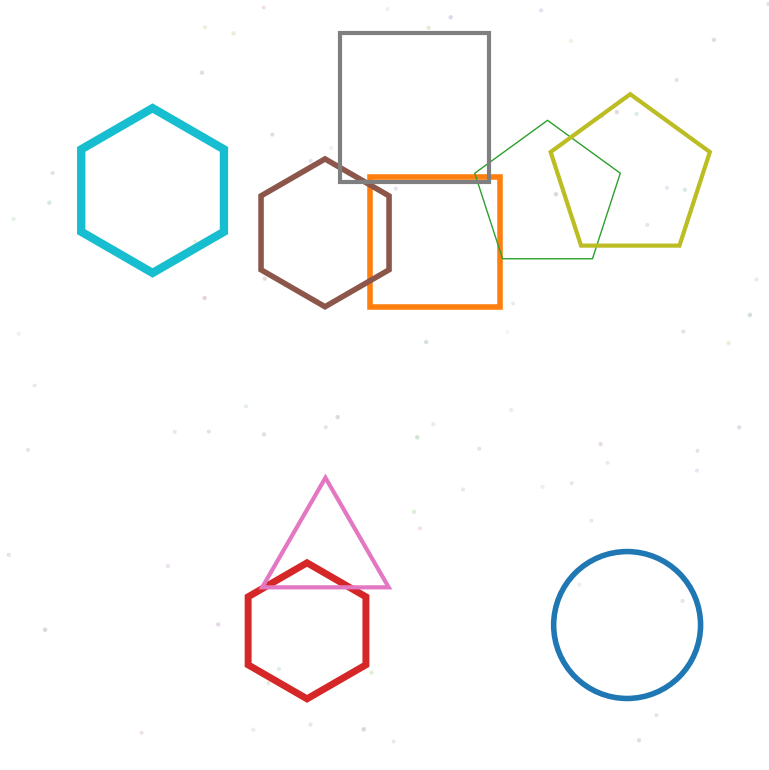[{"shape": "circle", "thickness": 2, "radius": 0.48, "center": [0.814, 0.188]}, {"shape": "square", "thickness": 2, "radius": 0.42, "center": [0.565, 0.685]}, {"shape": "pentagon", "thickness": 0.5, "radius": 0.5, "center": [0.711, 0.744]}, {"shape": "hexagon", "thickness": 2.5, "radius": 0.44, "center": [0.399, 0.181]}, {"shape": "hexagon", "thickness": 2, "radius": 0.48, "center": [0.422, 0.698]}, {"shape": "triangle", "thickness": 1.5, "radius": 0.47, "center": [0.423, 0.285]}, {"shape": "square", "thickness": 1.5, "radius": 0.48, "center": [0.538, 0.86]}, {"shape": "pentagon", "thickness": 1.5, "radius": 0.54, "center": [0.819, 0.769]}, {"shape": "hexagon", "thickness": 3, "radius": 0.54, "center": [0.198, 0.753]}]